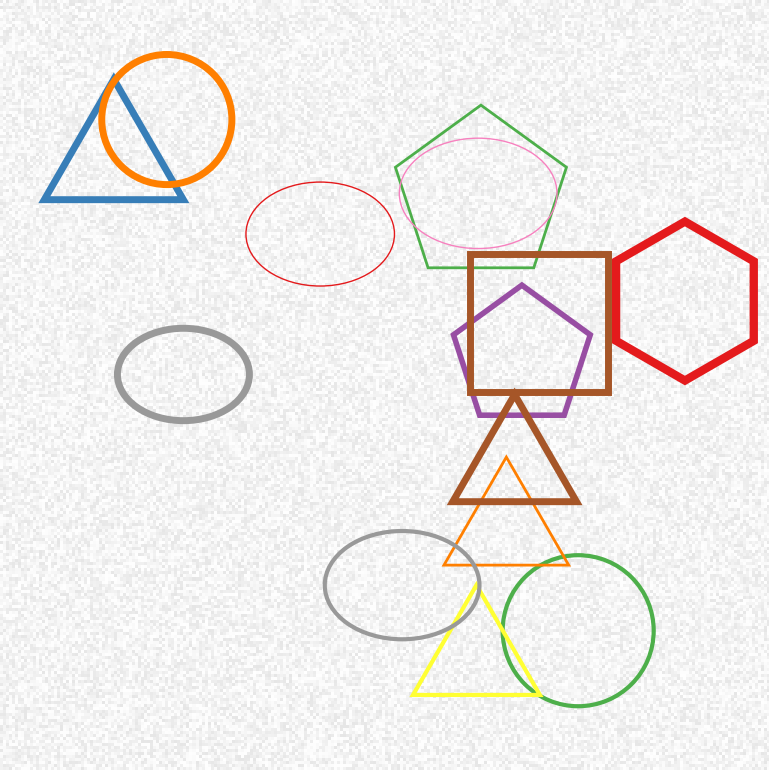[{"shape": "hexagon", "thickness": 3, "radius": 0.52, "center": [0.89, 0.609]}, {"shape": "oval", "thickness": 0.5, "radius": 0.48, "center": [0.416, 0.696]}, {"shape": "triangle", "thickness": 2.5, "radius": 0.52, "center": [0.148, 0.793]}, {"shape": "pentagon", "thickness": 1, "radius": 0.58, "center": [0.625, 0.747]}, {"shape": "circle", "thickness": 1.5, "radius": 0.49, "center": [0.751, 0.181]}, {"shape": "pentagon", "thickness": 2, "radius": 0.47, "center": [0.678, 0.536]}, {"shape": "triangle", "thickness": 1, "radius": 0.47, "center": [0.658, 0.313]}, {"shape": "circle", "thickness": 2.5, "radius": 0.42, "center": [0.217, 0.845]}, {"shape": "triangle", "thickness": 1.5, "radius": 0.48, "center": [0.619, 0.145]}, {"shape": "triangle", "thickness": 2.5, "radius": 0.46, "center": [0.668, 0.395]}, {"shape": "square", "thickness": 2.5, "radius": 0.45, "center": [0.7, 0.58]}, {"shape": "oval", "thickness": 0.5, "radius": 0.51, "center": [0.621, 0.749]}, {"shape": "oval", "thickness": 1.5, "radius": 0.5, "center": [0.522, 0.24]}, {"shape": "oval", "thickness": 2.5, "radius": 0.43, "center": [0.238, 0.514]}]